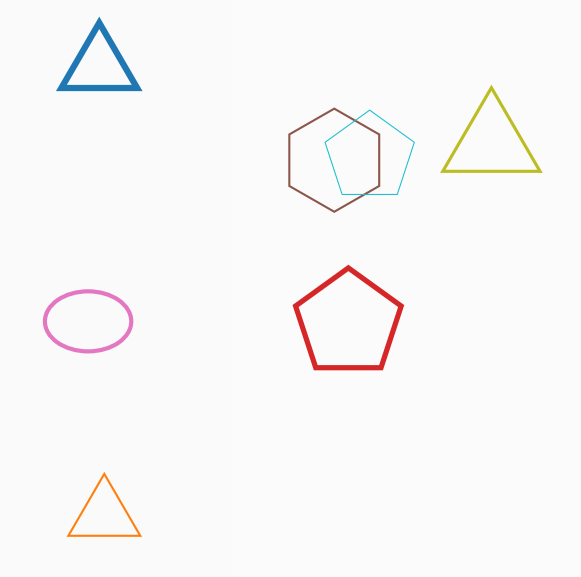[{"shape": "triangle", "thickness": 3, "radius": 0.38, "center": [0.171, 0.884]}, {"shape": "triangle", "thickness": 1, "radius": 0.36, "center": [0.179, 0.107]}, {"shape": "pentagon", "thickness": 2.5, "radius": 0.48, "center": [0.599, 0.44]}, {"shape": "hexagon", "thickness": 1, "radius": 0.45, "center": [0.575, 0.722]}, {"shape": "oval", "thickness": 2, "radius": 0.37, "center": [0.152, 0.443]}, {"shape": "triangle", "thickness": 1.5, "radius": 0.48, "center": [0.845, 0.751]}, {"shape": "pentagon", "thickness": 0.5, "radius": 0.4, "center": [0.636, 0.728]}]